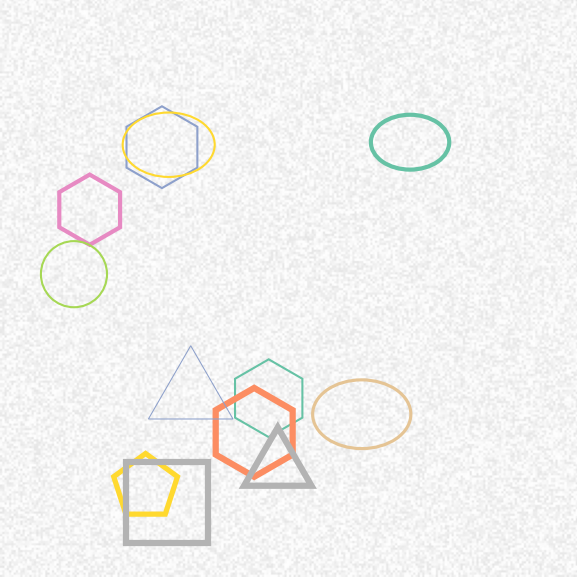[{"shape": "hexagon", "thickness": 1, "radius": 0.34, "center": [0.465, 0.31]}, {"shape": "oval", "thickness": 2, "radius": 0.34, "center": [0.71, 0.753]}, {"shape": "hexagon", "thickness": 3, "radius": 0.38, "center": [0.44, 0.25]}, {"shape": "hexagon", "thickness": 1, "radius": 0.35, "center": [0.28, 0.744]}, {"shape": "triangle", "thickness": 0.5, "radius": 0.42, "center": [0.33, 0.316]}, {"shape": "hexagon", "thickness": 2, "radius": 0.3, "center": [0.155, 0.636]}, {"shape": "circle", "thickness": 1, "radius": 0.29, "center": [0.128, 0.524]}, {"shape": "pentagon", "thickness": 2.5, "radius": 0.29, "center": [0.252, 0.156]}, {"shape": "oval", "thickness": 1, "radius": 0.4, "center": [0.292, 0.749]}, {"shape": "oval", "thickness": 1.5, "radius": 0.43, "center": [0.626, 0.282]}, {"shape": "square", "thickness": 3, "radius": 0.35, "center": [0.289, 0.129]}, {"shape": "triangle", "thickness": 3, "radius": 0.34, "center": [0.481, 0.192]}]